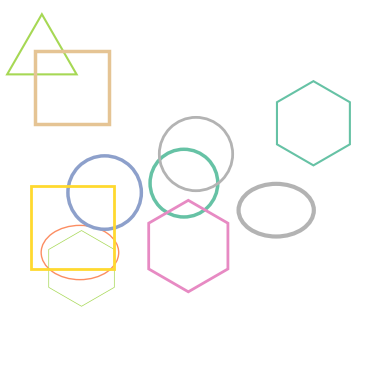[{"shape": "circle", "thickness": 2.5, "radius": 0.44, "center": [0.478, 0.524]}, {"shape": "hexagon", "thickness": 1.5, "radius": 0.55, "center": [0.814, 0.68]}, {"shape": "oval", "thickness": 1, "radius": 0.5, "center": [0.208, 0.344]}, {"shape": "circle", "thickness": 2.5, "radius": 0.48, "center": [0.272, 0.5]}, {"shape": "hexagon", "thickness": 2, "radius": 0.59, "center": [0.489, 0.361]}, {"shape": "hexagon", "thickness": 0.5, "radius": 0.49, "center": [0.212, 0.303]}, {"shape": "triangle", "thickness": 1.5, "radius": 0.52, "center": [0.109, 0.859]}, {"shape": "square", "thickness": 2, "radius": 0.54, "center": [0.187, 0.41]}, {"shape": "square", "thickness": 2.5, "radius": 0.48, "center": [0.187, 0.773]}, {"shape": "circle", "thickness": 2, "radius": 0.48, "center": [0.509, 0.6]}, {"shape": "oval", "thickness": 3, "radius": 0.49, "center": [0.717, 0.454]}]